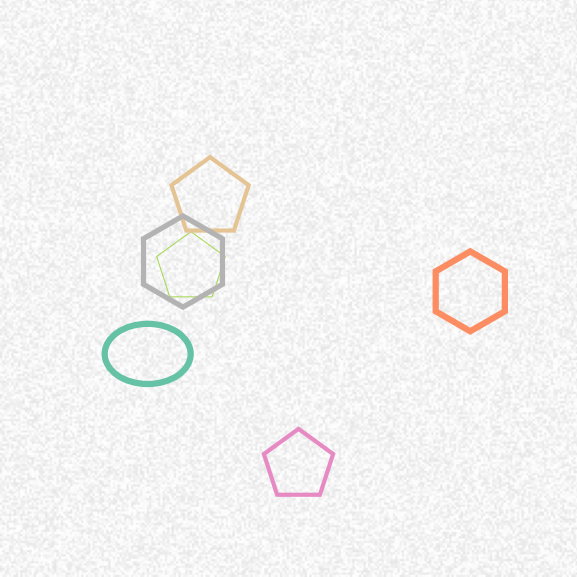[{"shape": "oval", "thickness": 3, "radius": 0.37, "center": [0.256, 0.386]}, {"shape": "hexagon", "thickness": 3, "radius": 0.35, "center": [0.814, 0.495]}, {"shape": "pentagon", "thickness": 2, "radius": 0.32, "center": [0.517, 0.193]}, {"shape": "pentagon", "thickness": 0.5, "radius": 0.31, "center": [0.331, 0.536]}, {"shape": "pentagon", "thickness": 2, "radius": 0.35, "center": [0.364, 0.657]}, {"shape": "hexagon", "thickness": 2.5, "radius": 0.39, "center": [0.317, 0.546]}]